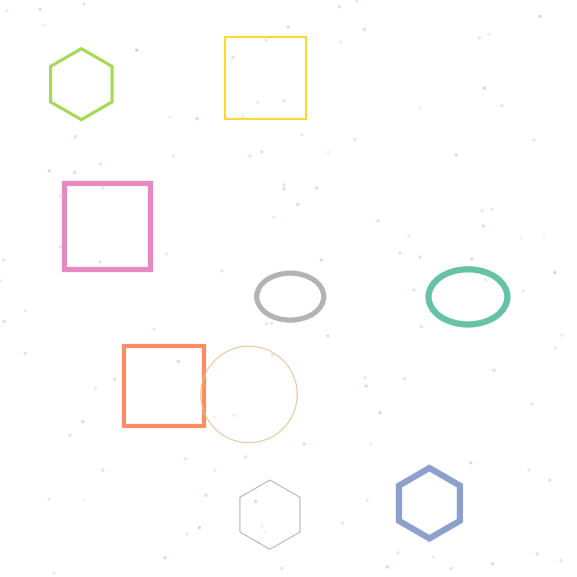[{"shape": "oval", "thickness": 3, "radius": 0.34, "center": [0.81, 0.485]}, {"shape": "square", "thickness": 2, "radius": 0.35, "center": [0.285, 0.331]}, {"shape": "hexagon", "thickness": 3, "radius": 0.3, "center": [0.744, 0.128]}, {"shape": "square", "thickness": 2.5, "radius": 0.37, "center": [0.185, 0.607]}, {"shape": "hexagon", "thickness": 1.5, "radius": 0.31, "center": [0.141, 0.853]}, {"shape": "square", "thickness": 1, "radius": 0.35, "center": [0.459, 0.864]}, {"shape": "circle", "thickness": 0.5, "radius": 0.42, "center": [0.431, 0.316]}, {"shape": "hexagon", "thickness": 0.5, "radius": 0.3, "center": [0.467, 0.108]}, {"shape": "oval", "thickness": 2.5, "radius": 0.29, "center": [0.503, 0.485]}]